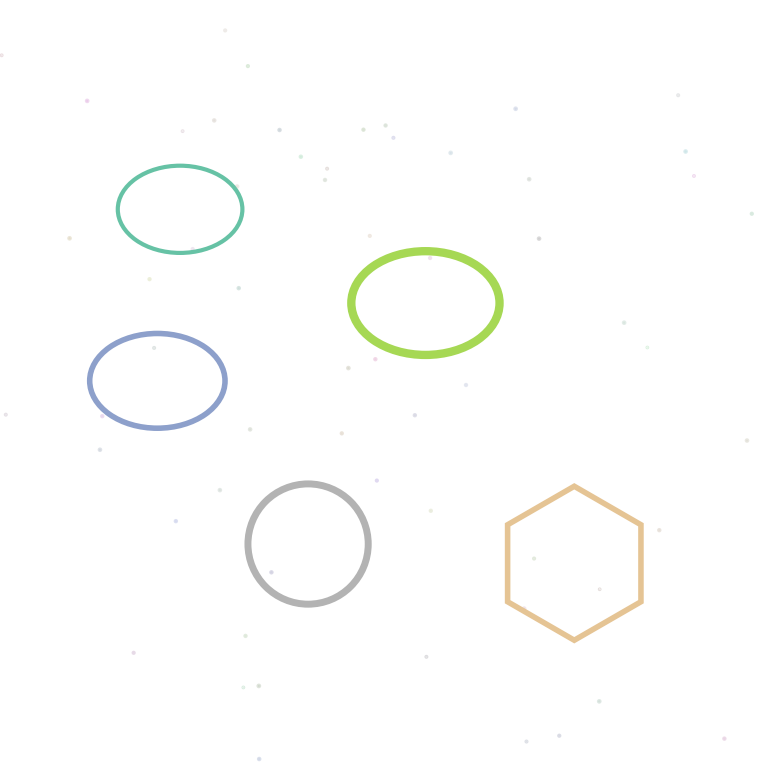[{"shape": "oval", "thickness": 1.5, "radius": 0.4, "center": [0.234, 0.728]}, {"shape": "oval", "thickness": 2, "radius": 0.44, "center": [0.204, 0.505]}, {"shape": "oval", "thickness": 3, "radius": 0.48, "center": [0.553, 0.606]}, {"shape": "hexagon", "thickness": 2, "radius": 0.5, "center": [0.746, 0.269]}, {"shape": "circle", "thickness": 2.5, "radius": 0.39, "center": [0.4, 0.293]}]